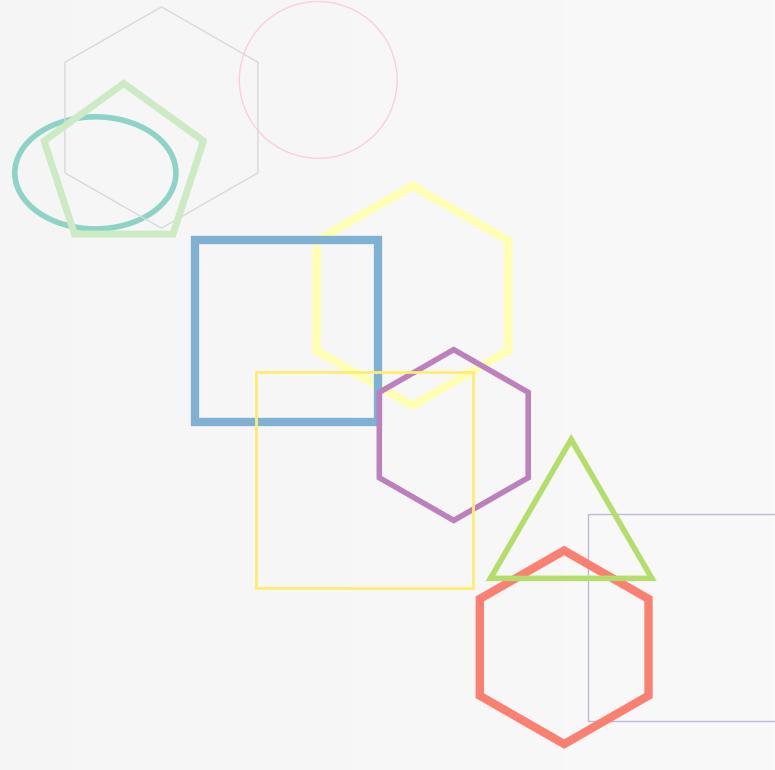[{"shape": "oval", "thickness": 2, "radius": 0.52, "center": [0.123, 0.776]}, {"shape": "hexagon", "thickness": 3, "radius": 0.71, "center": [0.532, 0.616]}, {"shape": "square", "thickness": 0.5, "radius": 0.67, "center": [0.893, 0.198]}, {"shape": "hexagon", "thickness": 3, "radius": 0.63, "center": [0.728, 0.159]}, {"shape": "square", "thickness": 3, "radius": 0.59, "center": [0.37, 0.57]}, {"shape": "triangle", "thickness": 2, "radius": 0.6, "center": [0.737, 0.309]}, {"shape": "circle", "thickness": 0.5, "radius": 0.51, "center": [0.411, 0.896]}, {"shape": "hexagon", "thickness": 0.5, "radius": 0.72, "center": [0.208, 0.847]}, {"shape": "hexagon", "thickness": 2, "radius": 0.55, "center": [0.585, 0.435]}, {"shape": "pentagon", "thickness": 2.5, "radius": 0.54, "center": [0.16, 0.783]}, {"shape": "square", "thickness": 1, "radius": 0.7, "center": [0.47, 0.377]}]